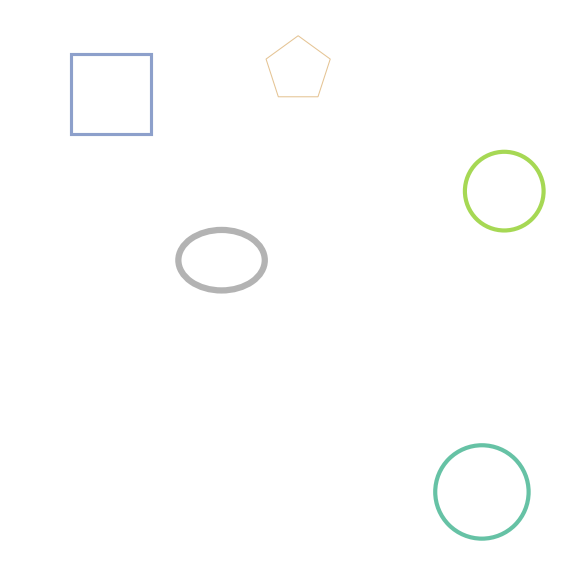[{"shape": "circle", "thickness": 2, "radius": 0.4, "center": [0.834, 0.147]}, {"shape": "square", "thickness": 1.5, "radius": 0.35, "center": [0.192, 0.836]}, {"shape": "circle", "thickness": 2, "radius": 0.34, "center": [0.873, 0.668]}, {"shape": "pentagon", "thickness": 0.5, "radius": 0.29, "center": [0.516, 0.879]}, {"shape": "oval", "thickness": 3, "radius": 0.37, "center": [0.384, 0.549]}]